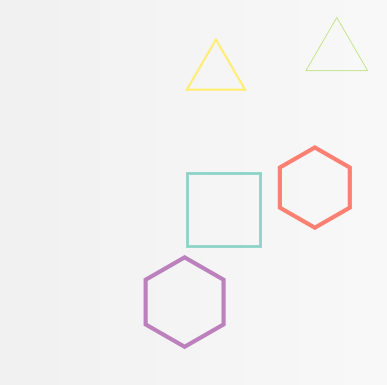[{"shape": "square", "thickness": 2, "radius": 0.47, "center": [0.577, 0.456]}, {"shape": "hexagon", "thickness": 3, "radius": 0.52, "center": [0.812, 0.513]}, {"shape": "triangle", "thickness": 0.5, "radius": 0.46, "center": [0.869, 0.862]}, {"shape": "hexagon", "thickness": 3, "radius": 0.58, "center": [0.476, 0.215]}, {"shape": "triangle", "thickness": 1.5, "radius": 0.43, "center": [0.557, 0.81]}]